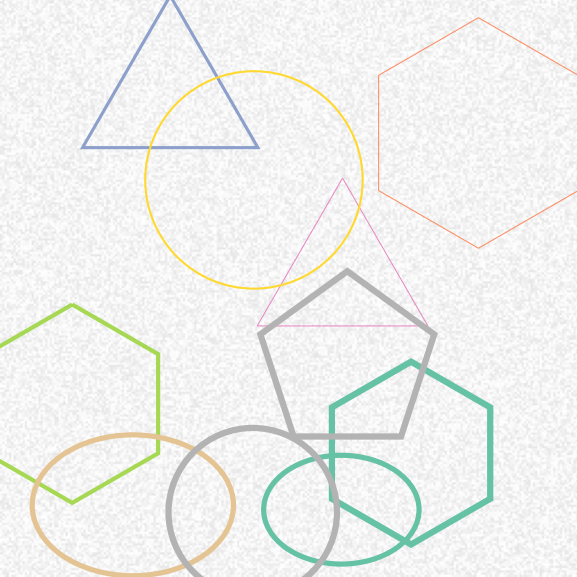[{"shape": "oval", "thickness": 2.5, "radius": 0.67, "center": [0.591, 0.117]}, {"shape": "hexagon", "thickness": 3, "radius": 0.79, "center": [0.712, 0.215]}, {"shape": "hexagon", "thickness": 0.5, "radius": 1.0, "center": [0.828, 0.769]}, {"shape": "triangle", "thickness": 1.5, "radius": 0.88, "center": [0.295, 0.831]}, {"shape": "triangle", "thickness": 0.5, "radius": 0.85, "center": [0.593, 0.52]}, {"shape": "hexagon", "thickness": 2, "radius": 0.86, "center": [0.125, 0.3]}, {"shape": "circle", "thickness": 1, "radius": 0.94, "center": [0.44, 0.688]}, {"shape": "oval", "thickness": 2.5, "radius": 0.87, "center": [0.23, 0.124]}, {"shape": "pentagon", "thickness": 3, "radius": 0.79, "center": [0.601, 0.371]}, {"shape": "circle", "thickness": 3, "radius": 0.73, "center": [0.438, 0.112]}]